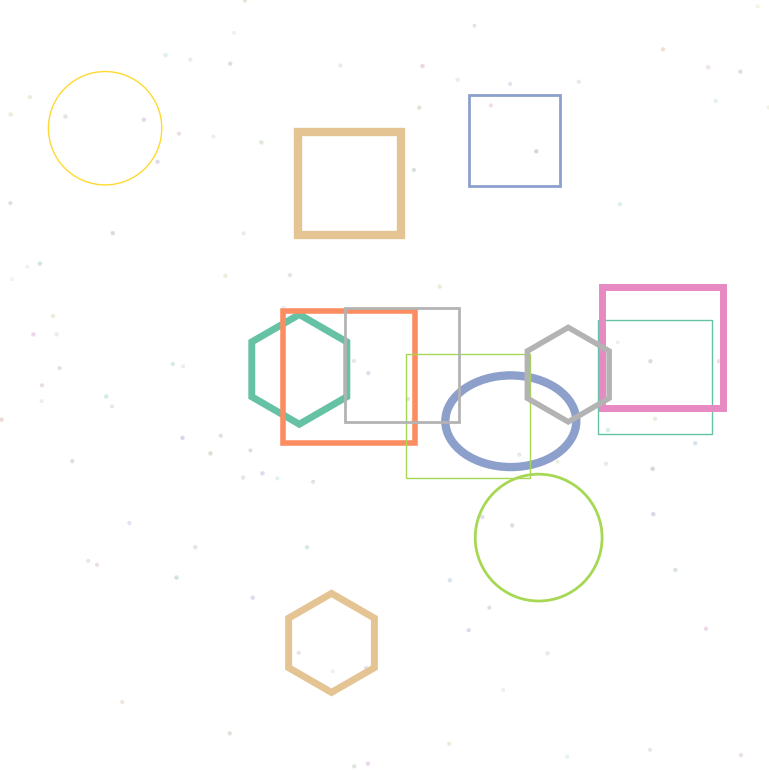[{"shape": "square", "thickness": 0.5, "radius": 0.37, "center": [0.851, 0.511]}, {"shape": "hexagon", "thickness": 2.5, "radius": 0.36, "center": [0.389, 0.52]}, {"shape": "square", "thickness": 2, "radius": 0.43, "center": [0.454, 0.511]}, {"shape": "square", "thickness": 1, "radius": 0.3, "center": [0.669, 0.817]}, {"shape": "oval", "thickness": 3, "radius": 0.43, "center": [0.663, 0.453]}, {"shape": "square", "thickness": 2.5, "radius": 0.39, "center": [0.86, 0.549]}, {"shape": "circle", "thickness": 1, "radius": 0.41, "center": [0.7, 0.302]}, {"shape": "square", "thickness": 0.5, "radius": 0.4, "center": [0.607, 0.46]}, {"shape": "circle", "thickness": 0.5, "radius": 0.37, "center": [0.136, 0.833]}, {"shape": "square", "thickness": 3, "radius": 0.34, "center": [0.454, 0.762]}, {"shape": "hexagon", "thickness": 2.5, "radius": 0.32, "center": [0.431, 0.165]}, {"shape": "hexagon", "thickness": 2, "radius": 0.31, "center": [0.738, 0.513]}, {"shape": "square", "thickness": 1, "radius": 0.37, "center": [0.522, 0.526]}]